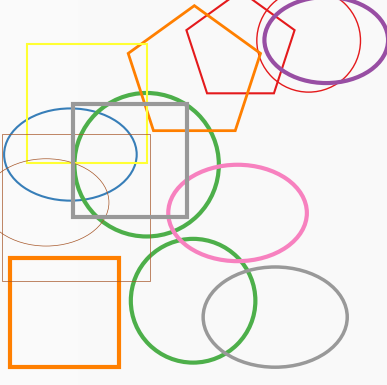[{"shape": "circle", "thickness": 1, "radius": 0.67, "center": [0.797, 0.895]}, {"shape": "pentagon", "thickness": 1.5, "radius": 0.73, "center": [0.621, 0.876]}, {"shape": "oval", "thickness": 1.5, "radius": 0.86, "center": [0.182, 0.599]}, {"shape": "circle", "thickness": 3, "radius": 0.8, "center": [0.498, 0.219]}, {"shape": "circle", "thickness": 3, "radius": 0.93, "center": [0.378, 0.572]}, {"shape": "oval", "thickness": 3, "radius": 0.8, "center": [0.842, 0.896]}, {"shape": "pentagon", "thickness": 2, "radius": 0.9, "center": [0.502, 0.806]}, {"shape": "square", "thickness": 3, "radius": 0.7, "center": [0.167, 0.188]}, {"shape": "square", "thickness": 1.5, "radius": 0.77, "center": [0.225, 0.732]}, {"shape": "square", "thickness": 0.5, "radius": 0.96, "center": [0.195, 0.46]}, {"shape": "oval", "thickness": 0.5, "radius": 0.81, "center": [0.119, 0.474]}, {"shape": "oval", "thickness": 3, "radius": 0.89, "center": [0.613, 0.447]}, {"shape": "square", "thickness": 3, "radius": 0.74, "center": [0.335, 0.584]}, {"shape": "oval", "thickness": 2.5, "radius": 0.93, "center": [0.71, 0.176]}]